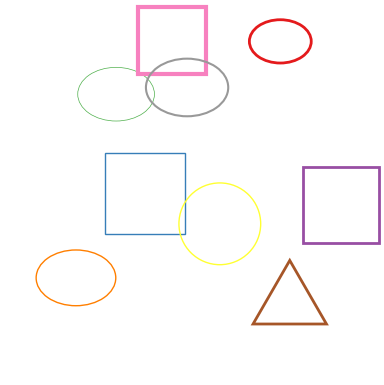[{"shape": "oval", "thickness": 2, "radius": 0.4, "center": [0.728, 0.893]}, {"shape": "square", "thickness": 1, "radius": 0.52, "center": [0.376, 0.497]}, {"shape": "oval", "thickness": 0.5, "radius": 0.5, "center": [0.302, 0.755]}, {"shape": "square", "thickness": 2, "radius": 0.49, "center": [0.885, 0.468]}, {"shape": "oval", "thickness": 1, "radius": 0.52, "center": [0.197, 0.278]}, {"shape": "circle", "thickness": 1, "radius": 0.53, "center": [0.571, 0.419]}, {"shape": "triangle", "thickness": 2, "radius": 0.55, "center": [0.753, 0.213]}, {"shape": "square", "thickness": 3, "radius": 0.44, "center": [0.446, 0.895]}, {"shape": "oval", "thickness": 1.5, "radius": 0.53, "center": [0.486, 0.773]}]